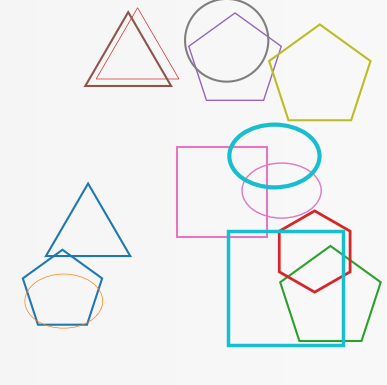[{"shape": "triangle", "thickness": 1.5, "radius": 0.63, "center": [0.227, 0.398]}, {"shape": "pentagon", "thickness": 1.5, "radius": 0.54, "center": [0.161, 0.244]}, {"shape": "oval", "thickness": 0.5, "radius": 0.5, "center": [0.165, 0.218]}, {"shape": "pentagon", "thickness": 1.5, "radius": 0.68, "center": [0.853, 0.225]}, {"shape": "hexagon", "thickness": 2, "radius": 0.53, "center": [0.812, 0.347]}, {"shape": "triangle", "thickness": 0.5, "radius": 0.62, "center": [0.355, 0.856]}, {"shape": "pentagon", "thickness": 1, "radius": 0.63, "center": [0.607, 0.841]}, {"shape": "triangle", "thickness": 1.5, "radius": 0.64, "center": [0.331, 0.841]}, {"shape": "square", "thickness": 1.5, "radius": 0.58, "center": [0.574, 0.501]}, {"shape": "oval", "thickness": 1, "radius": 0.51, "center": [0.727, 0.505]}, {"shape": "circle", "thickness": 1.5, "radius": 0.54, "center": [0.585, 0.895]}, {"shape": "pentagon", "thickness": 1.5, "radius": 0.69, "center": [0.825, 0.799]}, {"shape": "oval", "thickness": 3, "radius": 0.58, "center": [0.708, 0.595]}, {"shape": "square", "thickness": 2.5, "radius": 0.74, "center": [0.736, 0.252]}]